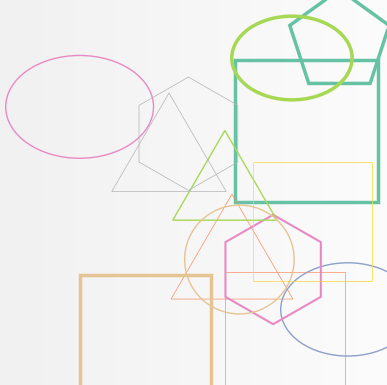[{"shape": "pentagon", "thickness": 2.5, "radius": 0.67, "center": [0.876, 0.892]}, {"shape": "square", "thickness": 2.5, "radius": 0.92, "center": [0.792, 0.659]}, {"shape": "triangle", "thickness": 0.5, "radius": 0.91, "center": [0.599, 0.314]}, {"shape": "square", "thickness": 0.5, "radius": 0.77, "center": [0.735, 0.138]}, {"shape": "oval", "thickness": 1, "radius": 0.86, "center": [0.897, 0.196]}, {"shape": "hexagon", "thickness": 1.5, "radius": 0.71, "center": [0.705, 0.3]}, {"shape": "oval", "thickness": 1, "radius": 0.95, "center": [0.205, 0.722]}, {"shape": "triangle", "thickness": 1, "radius": 0.78, "center": [0.58, 0.506]}, {"shape": "oval", "thickness": 2.5, "radius": 0.78, "center": [0.753, 0.849]}, {"shape": "square", "thickness": 0.5, "radius": 0.77, "center": [0.807, 0.425]}, {"shape": "square", "thickness": 2.5, "radius": 0.85, "center": [0.375, 0.115]}, {"shape": "circle", "thickness": 1, "radius": 0.71, "center": [0.618, 0.326]}, {"shape": "triangle", "thickness": 0.5, "radius": 0.85, "center": [0.436, 0.588]}, {"shape": "hexagon", "thickness": 0.5, "radius": 0.74, "center": [0.486, 0.653]}]